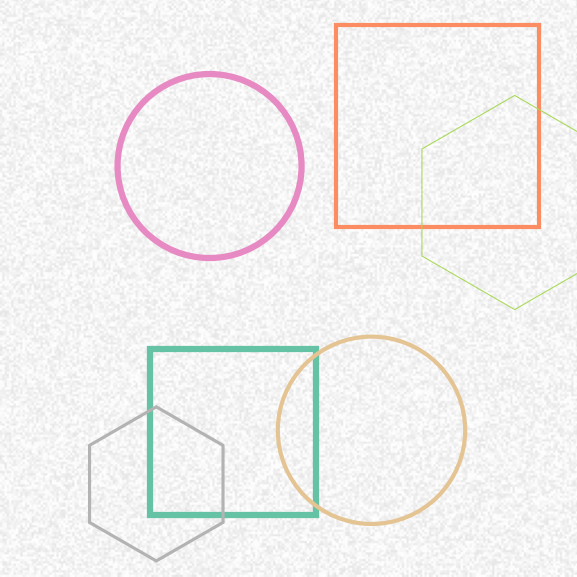[{"shape": "square", "thickness": 3, "radius": 0.72, "center": [0.403, 0.251]}, {"shape": "square", "thickness": 2, "radius": 0.88, "center": [0.758, 0.781]}, {"shape": "circle", "thickness": 3, "radius": 0.8, "center": [0.363, 0.712]}, {"shape": "hexagon", "thickness": 0.5, "radius": 0.93, "center": [0.891, 0.648]}, {"shape": "circle", "thickness": 2, "radius": 0.81, "center": [0.643, 0.254]}, {"shape": "hexagon", "thickness": 1.5, "radius": 0.67, "center": [0.271, 0.161]}]